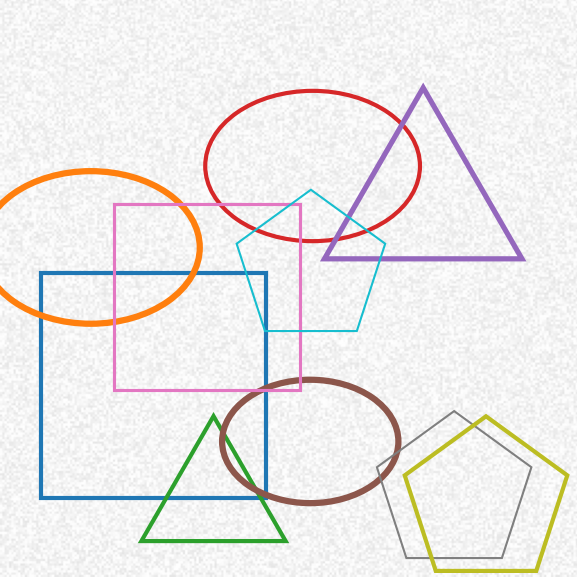[{"shape": "square", "thickness": 2, "radius": 0.98, "center": [0.266, 0.332]}, {"shape": "oval", "thickness": 3, "radius": 0.94, "center": [0.157, 0.571]}, {"shape": "triangle", "thickness": 2, "radius": 0.72, "center": [0.37, 0.134]}, {"shape": "oval", "thickness": 2, "radius": 0.93, "center": [0.541, 0.712]}, {"shape": "triangle", "thickness": 2.5, "radius": 0.99, "center": [0.733, 0.65]}, {"shape": "oval", "thickness": 3, "radius": 0.76, "center": [0.537, 0.235]}, {"shape": "square", "thickness": 1.5, "radius": 0.81, "center": [0.358, 0.485]}, {"shape": "pentagon", "thickness": 1, "radius": 0.7, "center": [0.786, 0.147]}, {"shape": "pentagon", "thickness": 2, "radius": 0.74, "center": [0.842, 0.13]}, {"shape": "pentagon", "thickness": 1, "radius": 0.68, "center": [0.538, 0.535]}]